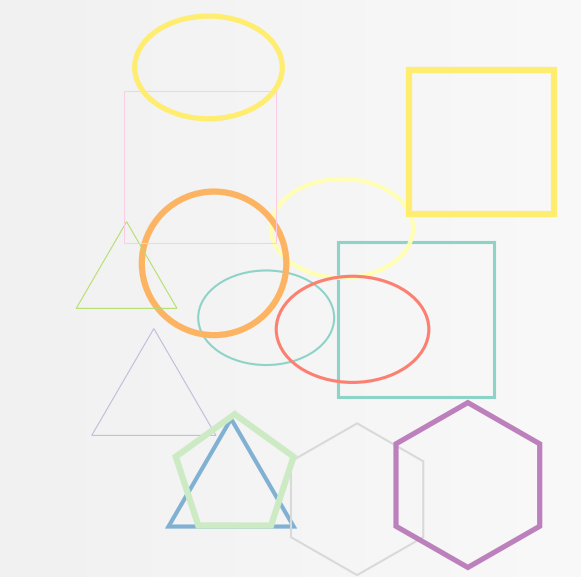[{"shape": "oval", "thickness": 1, "radius": 0.58, "center": [0.458, 0.449]}, {"shape": "square", "thickness": 1.5, "radius": 0.67, "center": [0.716, 0.446]}, {"shape": "oval", "thickness": 2, "radius": 0.61, "center": [0.588, 0.604]}, {"shape": "triangle", "thickness": 0.5, "radius": 0.62, "center": [0.265, 0.307]}, {"shape": "oval", "thickness": 1.5, "radius": 0.66, "center": [0.607, 0.429]}, {"shape": "triangle", "thickness": 2, "radius": 0.62, "center": [0.398, 0.15]}, {"shape": "circle", "thickness": 3, "radius": 0.62, "center": [0.368, 0.543]}, {"shape": "triangle", "thickness": 0.5, "radius": 0.5, "center": [0.218, 0.515]}, {"shape": "square", "thickness": 0.5, "radius": 0.66, "center": [0.344, 0.71]}, {"shape": "hexagon", "thickness": 1, "radius": 0.66, "center": [0.614, 0.135]}, {"shape": "hexagon", "thickness": 2.5, "radius": 0.71, "center": [0.805, 0.159]}, {"shape": "pentagon", "thickness": 3, "radius": 0.53, "center": [0.404, 0.175]}, {"shape": "oval", "thickness": 2.5, "radius": 0.63, "center": [0.359, 0.882]}, {"shape": "square", "thickness": 3, "radius": 0.62, "center": [0.828, 0.753]}]